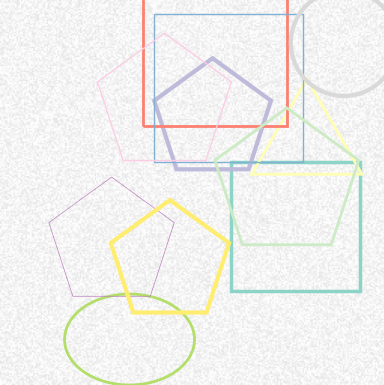[{"shape": "square", "thickness": 2.5, "radius": 0.84, "center": [0.767, 0.412]}, {"shape": "triangle", "thickness": 2, "radius": 0.83, "center": [0.797, 0.63]}, {"shape": "pentagon", "thickness": 3, "radius": 0.8, "center": [0.552, 0.689]}, {"shape": "square", "thickness": 2, "radius": 0.93, "center": [0.559, 0.858]}, {"shape": "square", "thickness": 1, "radius": 0.96, "center": [0.593, 0.771]}, {"shape": "oval", "thickness": 2, "radius": 0.84, "center": [0.336, 0.118]}, {"shape": "pentagon", "thickness": 1, "radius": 0.91, "center": [0.427, 0.731]}, {"shape": "circle", "thickness": 3, "radius": 0.69, "center": [0.893, 0.889]}, {"shape": "pentagon", "thickness": 0.5, "radius": 0.86, "center": [0.29, 0.369]}, {"shape": "pentagon", "thickness": 2, "radius": 0.98, "center": [0.745, 0.523]}, {"shape": "pentagon", "thickness": 3, "radius": 0.81, "center": [0.441, 0.319]}]